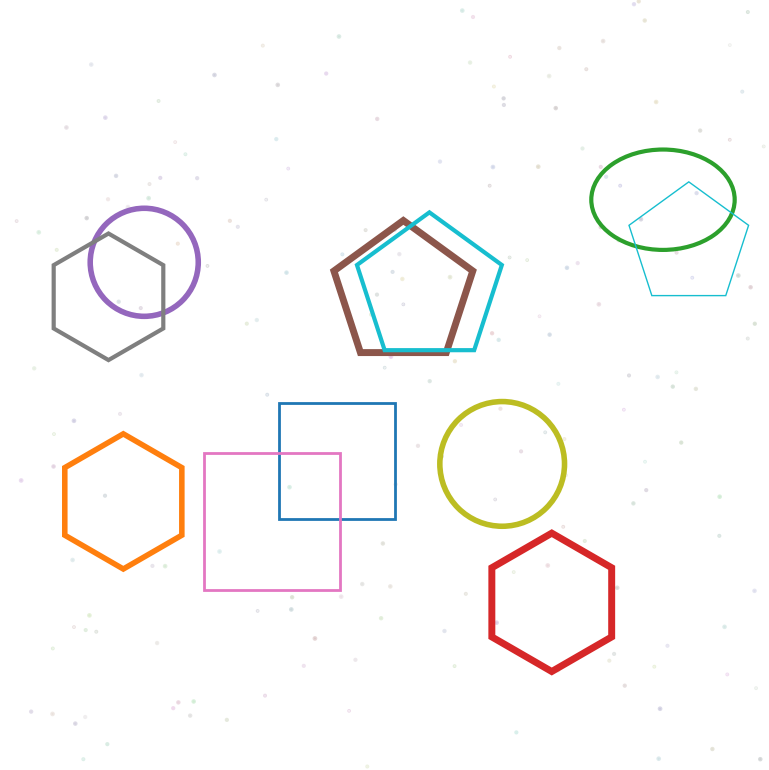[{"shape": "square", "thickness": 1, "radius": 0.38, "center": [0.437, 0.401]}, {"shape": "hexagon", "thickness": 2, "radius": 0.44, "center": [0.16, 0.349]}, {"shape": "oval", "thickness": 1.5, "radius": 0.47, "center": [0.861, 0.741]}, {"shape": "hexagon", "thickness": 2.5, "radius": 0.45, "center": [0.717, 0.218]}, {"shape": "circle", "thickness": 2, "radius": 0.35, "center": [0.187, 0.659]}, {"shape": "pentagon", "thickness": 2.5, "radius": 0.47, "center": [0.524, 0.619]}, {"shape": "square", "thickness": 1, "radius": 0.44, "center": [0.353, 0.323]}, {"shape": "hexagon", "thickness": 1.5, "radius": 0.41, "center": [0.141, 0.615]}, {"shape": "circle", "thickness": 2, "radius": 0.4, "center": [0.652, 0.398]}, {"shape": "pentagon", "thickness": 0.5, "radius": 0.41, "center": [0.895, 0.682]}, {"shape": "pentagon", "thickness": 1.5, "radius": 0.49, "center": [0.558, 0.625]}]